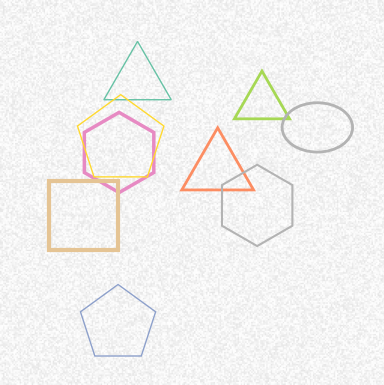[{"shape": "triangle", "thickness": 1, "radius": 0.51, "center": [0.357, 0.791]}, {"shape": "triangle", "thickness": 2, "radius": 0.54, "center": [0.565, 0.56]}, {"shape": "pentagon", "thickness": 1, "radius": 0.51, "center": [0.307, 0.158]}, {"shape": "hexagon", "thickness": 2.5, "radius": 0.52, "center": [0.309, 0.604]}, {"shape": "triangle", "thickness": 2, "radius": 0.41, "center": [0.68, 0.733]}, {"shape": "pentagon", "thickness": 1, "radius": 0.59, "center": [0.314, 0.636]}, {"shape": "square", "thickness": 3, "radius": 0.45, "center": [0.218, 0.439]}, {"shape": "hexagon", "thickness": 1.5, "radius": 0.53, "center": [0.668, 0.466]}, {"shape": "oval", "thickness": 2, "radius": 0.46, "center": [0.824, 0.669]}]